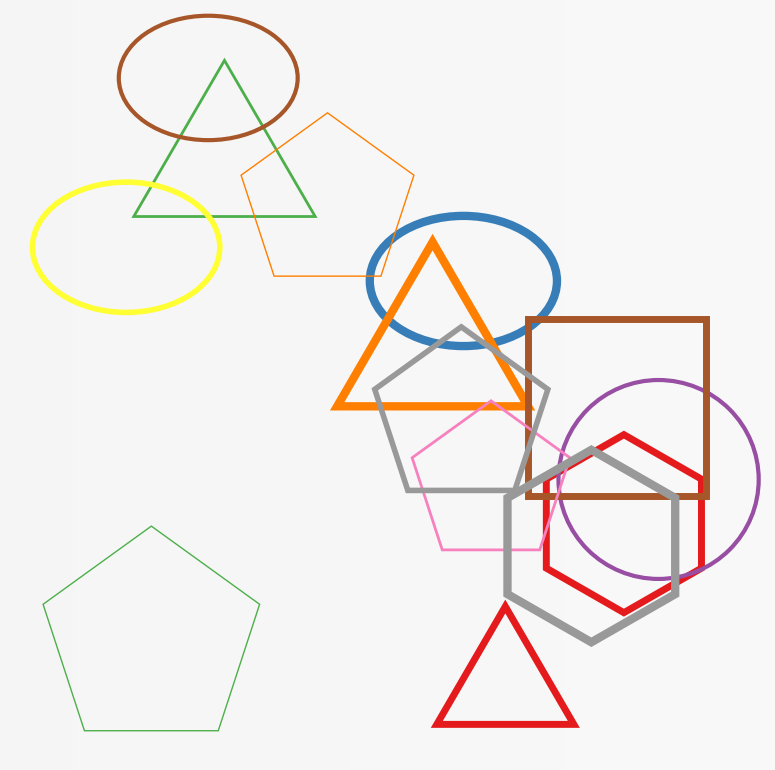[{"shape": "hexagon", "thickness": 2.5, "radius": 0.58, "center": [0.805, 0.32]}, {"shape": "triangle", "thickness": 2.5, "radius": 0.51, "center": [0.652, 0.11]}, {"shape": "oval", "thickness": 3, "radius": 0.6, "center": [0.598, 0.635]}, {"shape": "pentagon", "thickness": 0.5, "radius": 0.73, "center": [0.195, 0.17]}, {"shape": "triangle", "thickness": 1, "radius": 0.68, "center": [0.29, 0.786]}, {"shape": "circle", "thickness": 1.5, "radius": 0.65, "center": [0.85, 0.377]}, {"shape": "triangle", "thickness": 3, "radius": 0.71, "center": [0.558, 0.543]}, {"shape": "pentagon", "thickness": 0.5, "radius": 0.59, "center": [0.423, 0.736]}, {"shape": "oval", "thickness": 2, "radius": 0.6, "center": [0.163, 0.679]}, {"shape": "oval", "thickness": 1.5, "radius": 0.58, "center": [0.269, 0.899]}, {"shape": "square", "thickness": 2.5, "radius": 0.58, "center": [0.796, 0.471]}, {"shape": "pentagon", "thickness": 1, "radius": 0.54, "center": [0.634, 0.372]}, {"shape": "hexagon", "thickness": 3, "radius": 0.62, "center": [0.763, 0.291]}, {"shape": "pentagon", "thickness": 2, "radius": 0.59, "center": [0.595, 0.458]}]